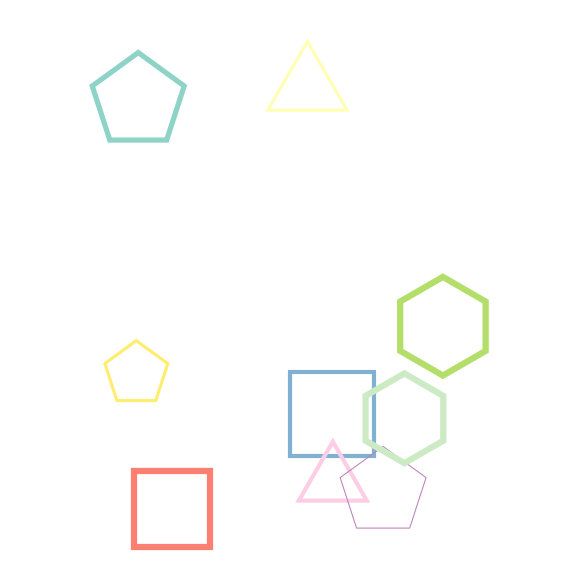[{"shape": "pentagon", "thickness": 2.5, "radius": 0.42, "center": [0.239, 0.824]}, {"shape": "triangle", "thickness": 1.5, "radius": 0.4, "center": [0.532, 0.848]}, {"shape": "square", "thickness": 3, "radius": 0.33, "center": [0.299, 0.118]}, {"shape": "square", "thickness": 2, "radius": 0.36, "center": [0.575, 0.282]}, {"shape": "hexagon", "thickness": 3, "radius": 0.43, "center": [0.767, 0.434]}, {"shape": "triangle", "thickness": 2, "radius": 0.34, "center": [0.576, 0.166]}, {"shape": "pentagon", "thickness": 0.5, "radius": 0.39, "center": [0.663, 0.148]}, {"shape": "hexagon", "thickness": 3, "radius": 0.39, "center": [0.7, 0.275]}, {"shape": "pentagon", "thickness": 1.5, "radius": 0.29, "center": [0.236, 0.352]}]